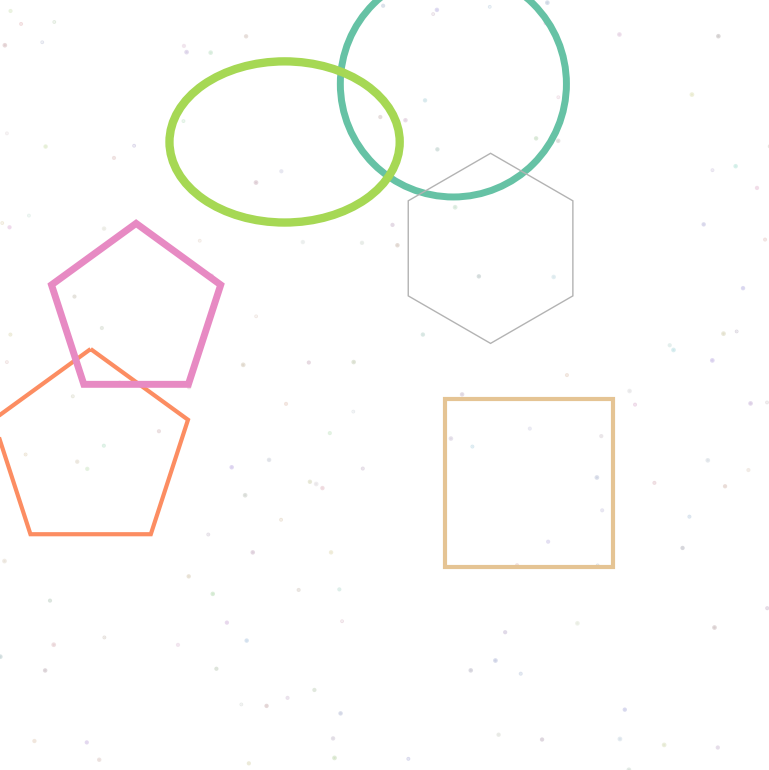[{"shape": "circle", "thickness": 2.5, "radius": 0.73, "center": [0.589, 0.891]}, {"shape": "pentagon", "thickness": 1.5, "radius": 0.66, "center": [0.118, 0.414]}, {"shape": "pentagon", "thickness": 2.5, "radius": 0.58, "center": [0.177, 0.594]}, {"shape": "oval", "thickness": 3, "radius": 0.75, "center": [0.37, 0.816]}, {"shape": "square", "thickness": 1.5, "radius": 0.54, "center": [0.687, 0.373]}, {"shape": "hexagon", "thickness": 0.5, "radius": 0.62, "center": [0.637, 0.677]}]